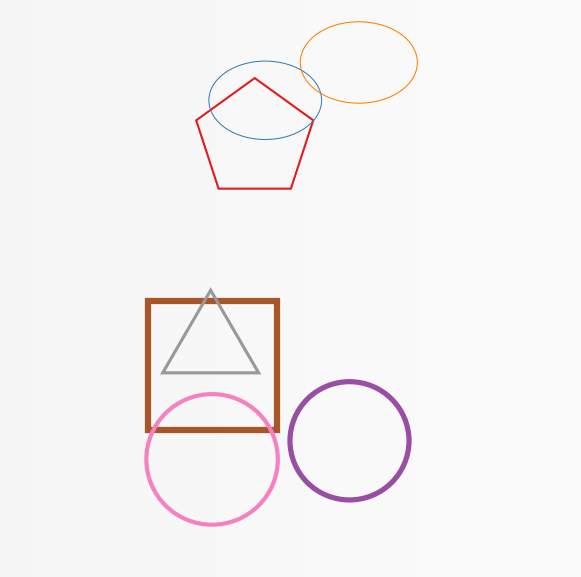[{"shape": "pentagon", "thickness": 1, "radius": 0.53, "center": [0.438, 0.758]}, {"shape": "oval", "thickness": 0.5, "radius": 0.48, "center": [0.456, 0.825]}, {"shape": "circle", "thickness": 2.5, "radius": 0.51, "center": [0.601, 0.236]}, {"shape": "oval", "thickness": 0.5, "radius": 0.5, "center": [0.617, 0.891]}, {"shape": "square", "thickness": 3, "radius": 0.56, "center": [0.365, 0.367]}, {"shape": "circle", "thickness": 2, "radius": 0.57, "center": [0.365, 0.204]}, {"shape": "triangle", "thickness": 1.5, "radius": 0.48, "center": [0.362, 0.401]}]